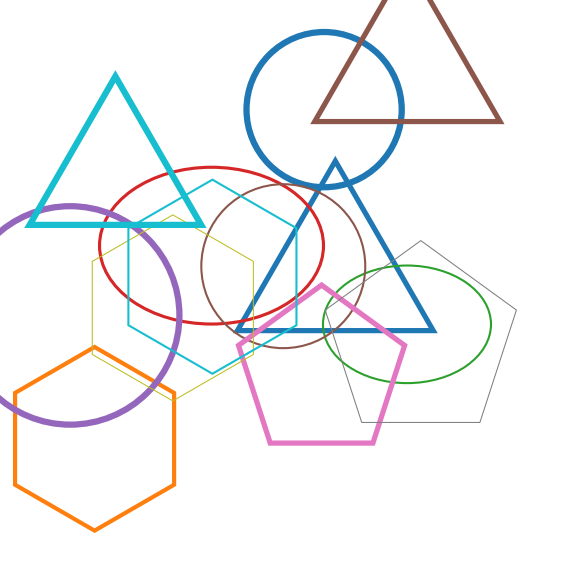[{"shape": "triangle", "thickness": 2.5, "radius": 0.98, "center": [0.581, 0.525]}, {"shape": "circle", "thickness": 3, "radius": 0.67, "center": [0.561, 0.809]}, {"shape": "hexagon", "thickness": 2, "radius": 0.8, "center": [0.164, 0.239]}, {"shape": "oval", "thickness": 1, "radius": 0.73, "center": [0.705, 0.438]}, {"shape": "oval", "thickness": 1.5, "radius": 0.97, "center": [0.366, 0.574]}, {"shape": "circle", "thickness": 3, "radius": 0.95, "center": [0.122, 0.453]}, {"shape": "triangle", "thickness": 2.5, "radius": 0.93, "center": [0.705, 0.881]}, {"shape": "circle", "thickness": 1, "radius": 0.71, "center": [0.491, 0.538]}, {"shape": "pentagon", "thickness": 2.5, "radius": 0.76, "center": [0.557, 0.354]}, {"shape": "pentagon", "thickness": 0.5, "radius": 0.87, "center": [0.729, 0.408]}, {"shape": "hexagon", "thickness": 0.5, "radius": 0.81, "center": [0.299, 0.466]}, {"shape": "triangle", "thickness": 3, "radius": 0.86, "center": [0.2, 0.695]}, {"shape": "hexagon", "thickness": 1, "radius": 0.84, "center": [0.368, 0.52]}]